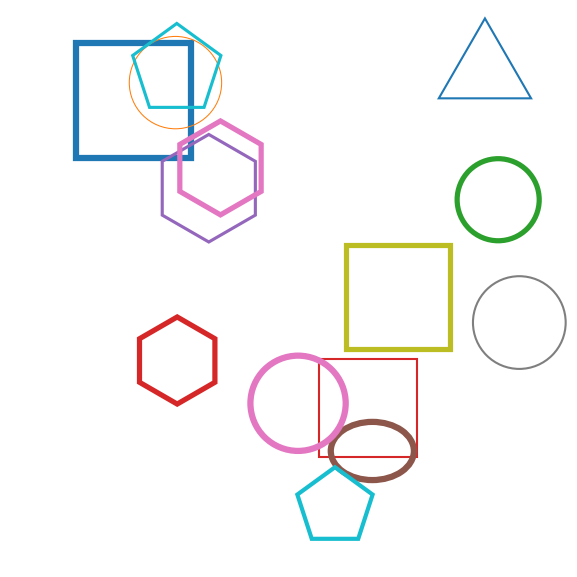[{"shape": "triangle", "thickness": 1, "radius": 0.46, "center": [0.84, 0.875]}, {"shape": "square", "thickness": 3, "radius": 0.5, "center": [0.231, 0.825]}, {"shape": "circle", "thickness": 0.5, "radius": 0.4, "center": [0.304, 0.856]}, {"shape": "circle", "thickness": 2.5, "radius": 0.36, "center": [0.863, 0.653]}, {"shape": "square", "thickness": 1, "radius": 0.42, "center": [0.637, 0.293]}, {"shape": "hexagon", "thickness": 2.5, "radius": 0.38, "center": [0.307, 0.375]}, {"shape": "hexagon", "thickness": 1.5, "radius": 0.47, "center": [0.362, 0.673]}, {"shape": "oval", "thickness": 3, "radius": 0.36, "center": [0.645, 0.218]}, {"shape": "circle", "thickness": 3, "radius": 0.41, "center": [0.516, 0.301]}, {"shape": "hexagon", "thickness": 2.5, "radius": 0.41, "center": [0.382, 0.708]}, {"shape": "circle", "thickness": 1, "radius": 0.4, "center": [0.899, 0.441]}, {"shape": "square", "thickness": 2.5, "radius": 0.45, "center": [0.689, 0.485]}, {"shape": "pentagon", "thickness": 1.5, "radius": 0.4, "center": [0.306, 0.878]}, {"shape": "pentagon", "thickness": 2, "radius": 0.34, "center": [0.58, 0.122]}]